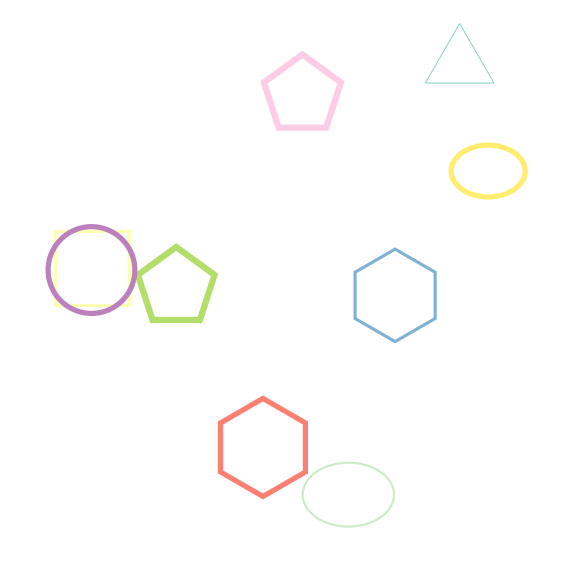[{"shape": "triangle", "thickness": 0.5, "radius": 0.34, "center": [0.796, 0.89]}, {"shape": "square", "thickness": 1.5, "radius": 0.32, "center": [0.16, 0.534]}, {"shape": "hexagon", "thickness": 2.5, "radius": 0.42, "center": [0.455, 0.224]}, {"shape": "hexagon", "thickness": 1.5, "radius": 0.4, "center": [0.684, 0.488]}, {"shape": "pentagon", "thickness": 3, "radius": 0.35, "center": [0.305, 0.502]}, {"shape": "pentagon", "thickness": 3, "radius": 0.35, "center": [0.524, 0.835]}, {"shape": "circle", "thickness": 2.5, "radius": 0.38, "center": [0.158, 0.532]}, {"shape": "oval", "thickness": 1, "radius": 0.4, "center": [0.603, 0.143]}, {"shape": "oval", "thickness": 2.5, "radius": 0.32, "center": [0.845, 0.703]}]